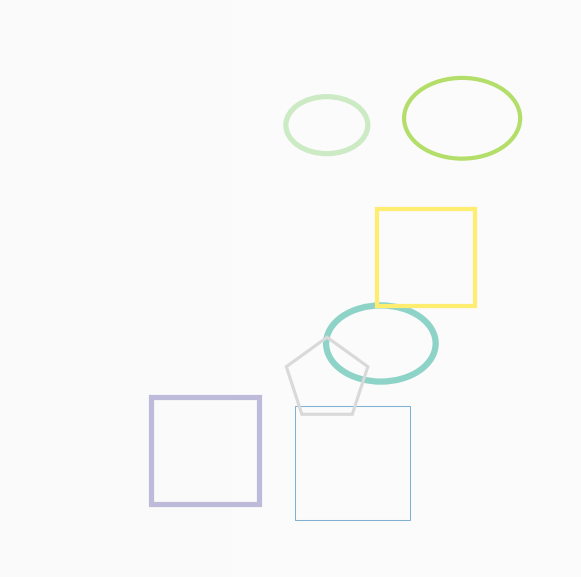[{"shape": "oval", "thickness": 3, "radius": 0.47, "center": [0.655, 0.404]}, {"shape": "square", "thickness": 2.5, "radius": 0.46, "center": [0.352, 0.219]}, {"shape": "square", "thickness": 0.5, "radius": 0.49, "center": [0.606, 0.197]}, {"shape": "oval", "thickness": 2, "radius": 0.5, "center": [0.795, 0.794]}, {"shape": "pentagon", "thickness": 1.5, "radius": 0.37, "center": [0.563, 0.341]}, {"shape": "oval", "thickness": 2.5, "radius": 0.35, "center": [0.562, 0.782]}, {"shape": "square", "thickness": 2, "radius": 0.42, "center": [0.734, 0.553]}]